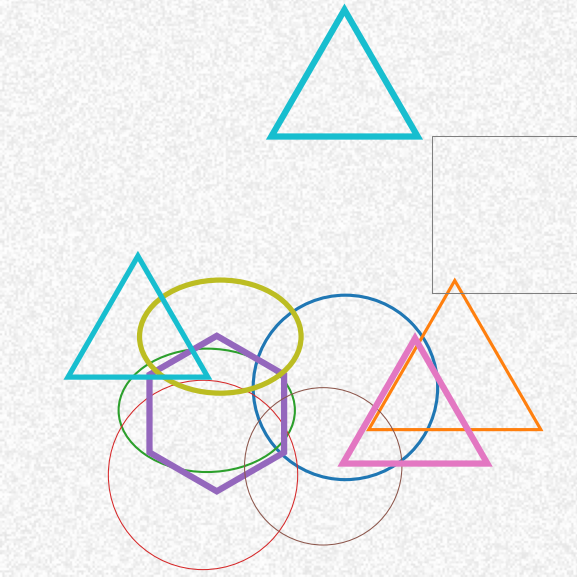[{"shape": "circle", "thickness": 1.5, "radius": 0.8, "center": [0.598, 0.328]}, {"shape": "triangle", "thickness": 1.5, "radius": 0.86, "center": [0.787, 0.341]}, {"shape": "oval", "thickness": 1, "radius": 0.76, "center": [0.358, 0.289]}, {"shape": "circle", "thickness": 0.5, "radius": 0.82, "center": [0.352, 0.177]}, {"shape": "hexagon", "thickness": 3, "radius": 0.67, "center": [0.375, 0.283]}, {"shape": "circle", "thickness": 0.5, "radius": 0.68, "center": [0.56, 0.192]}, {"shape": "triangle", "thickness": 3, "radius": 0.72, "center": [0.719, 0.269]}, {"shape": "square", "thickness": 0.5, "radius": 0.68, "center": [0.884, 0.628]}, {"shape": "oval", "thickness": 2.5, "radius": 0.7, "center": [0.381, 0.416]}, {"shape": "triangle", "thickness": 2.5, "radius": 0.7, "center": [0.239, 0.416]}, {"shape": "triangle", "thickness": 3, "radius": 0.73, "center": [0.596, 0.836]}]